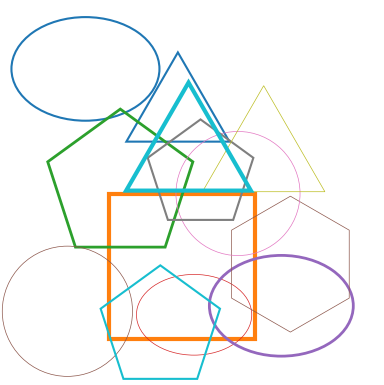[{"shape": "oval", "thickness": 1.5, "radius": 0.96, "center": [0.222, 0.821]}, {"shape": "triangle", "thickness": 1.5, "radius": 0.77, "center": [0.462, 0.709]}, {"shape": "square", "thickness": 3, "radius": 0.94, "center": [0.472, 0.307]}, {"shape": "pentagon", "thickness": 2, "radius": 0.99, "center": [0.312, 0.518]}, {"shape": "oval", "thickness": 0.5, "radius": 0.75, "center": [0.504, 0.182]}, {"shape": "oval", "thickness": 2, "radius": 0.93, "center": [0.731, 0.206]}, {"shape": "hexagon", "thickness": 0.5, "radius": 0.88, "center": [0.754, 0.314]}, {"shape": "circle", "thickness": 0.5, "radius": 0.85, "center": [0.175, 0.192]}, {"shape": "circle", "thickness": 0.5, "radius": 0.81, "center": [0.618, 0.497]}, {"shape": "pentagon", "thickness": 1.5, "radius": 0.72, "center": [0.521, 0.546]}, {"shape": "triangle", "thickness": 0.5, "radius": 0.92, "center": [0.685, 0.594]}, {"shape": "triangle", "thickness": 3, "radius": 0.94, "center": [0.49, 0.598]}, {"shape": "pentagon", "thickness": 1.5, "radius": 0.81, "center": [0.416, 0.148]}]